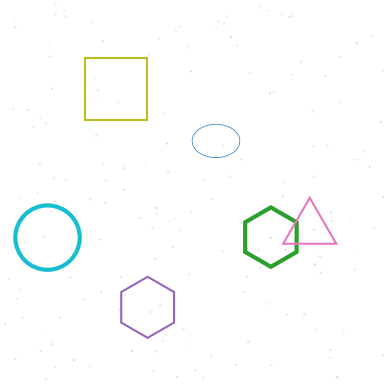[{"shape": "oval", "thickness": 0.5, "radius": 0.31, "center": [0.561, 0.634]}, {"shape": "hexagon", "thickness": 3, "radius": 0.39, "center": [0.704, 0.384]}, {"shape": "hexagon", "thickness": 1.5, "radius": 0.4, "center": [0.383, 0.202]}, {"shape": "triangle", "thickness": 1.5, "radius": 0.4, "center": [0.805, 0.407]}, {"shape": "square", "thickness": 1.5, "radius": 0.4, "center": [0.302, 0.769]}, {"shape": "circle", "thickness": 3, "radius": 0.42, "center": [0.123, 0.383]}]